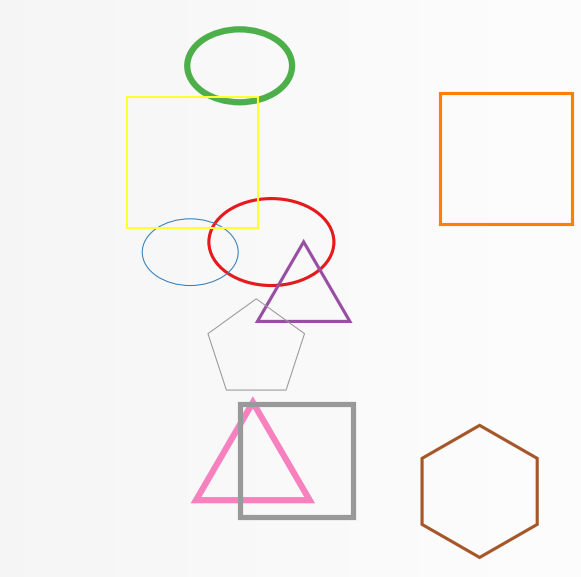[{"shape": "oval", "thickness": 1.5, "radius": 0.54, "center": [0.467, 0.58]}, {"shape": "oval", "thickness": 0.5, "radius": 0.41, "center": [0.327, 0.562]}, {"shape": "oval", "thickness": 3, "radius": 0.45, "center": [0.412, 0.885]}, {"shape": "triangle", "thickness": 1.5, "radius": 0.46, "center": [0.522, 0.488]}, {"shape": "square", "thickness": 1.5, "radius": 0.57, "center": [0.87, 0.725]}, {"shape": "square", "thickness": 1, "radius": 0.57, "center": [0.331, 0.718]}, {"shape": "hexagon", "thickness": 1.5, "radius": 0.57, "center": [0.825, 0.148]}, {"shape": "triangle", "thickness": 3, "radius": 0.56, "center": [0.435, 0.189]}, {"shape": "square", "thickness": 2.5, "radius": 0.49, "center": [0.51, 0.202]}, {"shape": "pentagon", "thickness": 0.5, "radius": 0.44, "center": [0.441, 0.394]}]